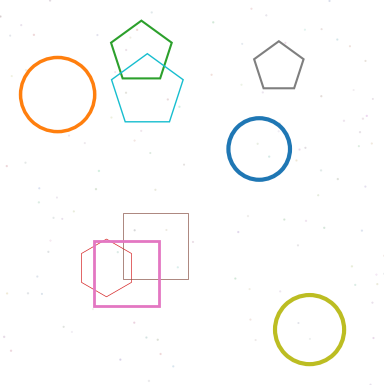[{"shape": "circle", "thickness": 3, "radius": 0.4, "center": [0.673, 0.613]}, {"shape": "circle", "thickness": 2.5, "radius": 0.48, "center": [0.15, 0.754]}, {"shape": "pentagon", "thickness": 1.5, "radius": 0.41, "center": [0.367, 0.863]}, {"shape": "hexagon", "thickness": 0.5, "radius": 0.37, "center": [0.277, 0.304]}, {"shape": "square", "thickness": 0.5, "radius": 0.43, "center": [0.404, 0.362]}, {"shape": "square", "thickness": 2, "radius": 0.42, "center": [0.329, 0.29]}, {"shape": "pentagon", "thickness": 1.5, "radius": 0.34, "center": [0.724, 0.825]}, {"shape": "circle", "thickness": 3, "radius": 0.45, "center": [0.804, 0.144]}, {"shape": "pentagon", "thickness": 1, "radius": 0.49, "center": [0.383, 0.763]}]